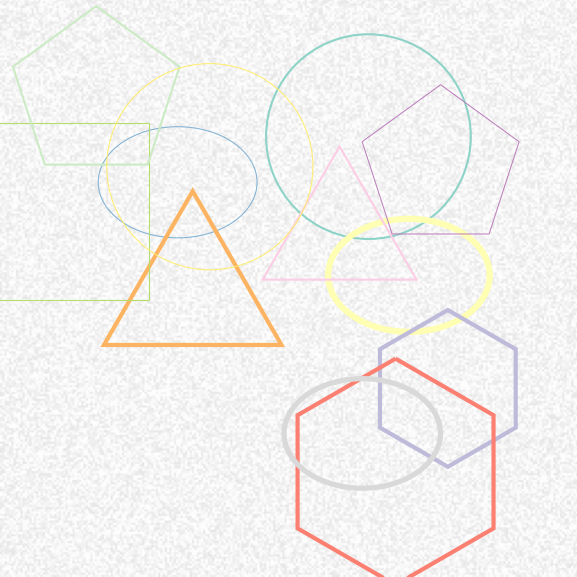[{"shape": "circle", "thickness": 1, "radius": 0.89, "center": [0.638, 0.763]}, {"shape": "oval", "thickness": 3, "radius": 0.7, "center": [0.708, 0.522]}, {"shape": "hexagon", "thickness": 2, "radius": 0.68, "center": [0.775, 0.327]}, {"shape": "hexagon", "thickness": 2, "radius": 0.98, "center": [0.685, 0.182]}, {"shape": "oval", "thickness": 0.5, "radius": 0.69, "center": [0.308, 0.684]}, {"shape": "triangle", "thickness": 2, "radius": 0.89, "center": [0.334, 0.491]}, {"shape": "square", "thickness": 0.5, "radius": 0.77, "center": [0.104, 0.632]}, {"shape": "triangle", "thickness": 1, "radius": 0.77, "center": [0.588, 0.592]}, {"shape": "oval", "thickness": 2.5, "radius": 0.68, "center": [0.627, 0.249]}, {"shape": "pentagon", "thickness": 0.5, "radius": 0.71, "center": [0.763, 0.71]}, {"shape": "pentagon", "thickness": 1, "radius": 0.76, "center": [0.167, 0.837]}, {"shape": "circle", "thickness": 0.5, "radius": 0.89, "center": [0.363, 0.71]}]